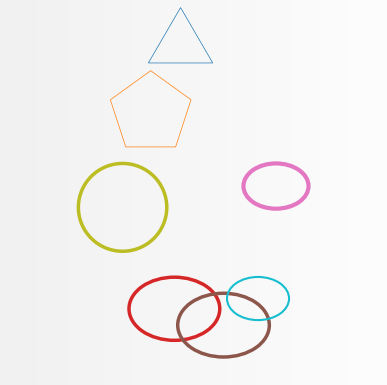[{"shape": "triangle", "thickness": 0.5, "radius": 0.48, "center": [0.466, 0.884]}, {"shape": "pentagon", "thickness": 0.5, "radius": 0.55, "center": [0.389, 0.707]}, {"shape": "oval", "thickness": 2.5, "radius": 0.59, "center": [0.45, 0.198]}, {"shape": "oval", "thickness": 2.5, "radius": 0.59, "center": [0.577, 0.155]}, {"shape": "oval", "thickness": 3, "radius": 0.42, "center": [0.712, 0.517]}, {"shape": "circle", "thickness": 2.5, "radius": 0.57, "center": [0.316, 0.461]}, {"shape": "oval", "thickness": 1.5, "radius": 0.4, "center": [0.666, 0.225]}]